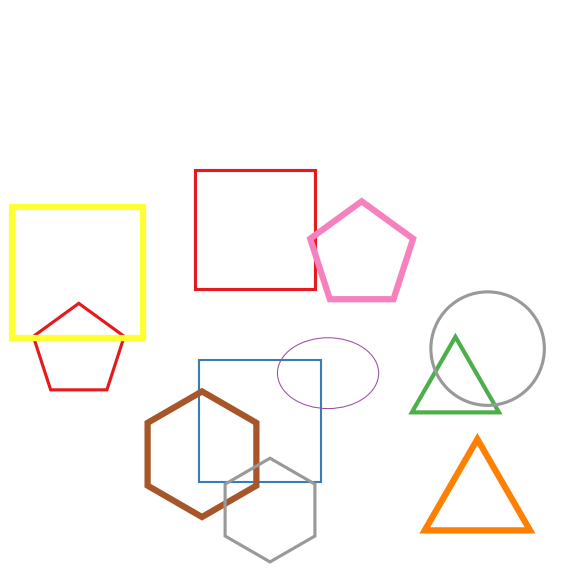[{"shape": "pentagon", "thickness": 1.5, "radius": 0.41, "center": [0.136, 0.391]}, {"shape": "square", "thickness": 1.5, "radius": 0.52, "center": [0.441, 0.601]}, {"shape": "square", "thickness": 1, "radius": 0.53, "center": [0.451, 0.27]}, {"shape": "triangle", "thickness": 2, "radius": 0.44, "center": [0.789, 0.329]}, {"shape": "oval", "thickness": 0.5, "radius": 0.44, "center": [0.568, 0.353]}, {"shape": "triangle", "thickness": 3, "radius": 0.53, "center": [0.827, 0.133]}, {"shape": "square", "thickness": 3, "radius": 0.57, "center": [0.134, 0.527]}, {"shape": "hexagon", "thickness": 3, "radius": 0.54, "center": [0.35, 0.213]}, {"shape": "pentagon", "thickness": 3, "radius": 0.47, "center": [0.626, 0.557]}, {"shape": "circle", "thickness": 1.5, "radius": 0.49, "center": [0.844, 0.395]}, {"shape": "hexagon", "thickness": 1.5, "radius": 0.45, "center": [0.468, 0.116]}]